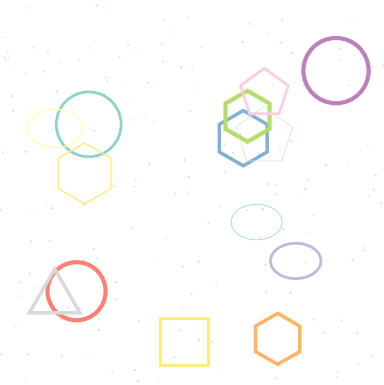[{"shape": "oval", "thickness": 0.5, "radius": 0.33, "center": [0.667, 0.423]}, {"shape": "circle", "thickness": 2, "radius": 0.42, "center": [0.23, 0.677]}, {"shape": "oval", "thickness": 1, "radius": 0.35, "center": [0.143, 0.666]}, {"shape": "oval", "thickness": 2, "radius": 0.33, "center": [0.768, 0.322]}, {"shape": "circle", "thickness": 3, "radius": 0.38, "center": [0.199, 0.244]}, {"shape": "hexagon", "thickness": 2.5, "radius": 0.36, "center": [0.632, 0.641]}, {"shape": "hexagon", "thickness": 2.5, "radius": 0.33, "center": [0.721, 0.12]}, {"shape": "hexagon", "thickness": 3, "radius": 0.33, "center": [0.643, 0.698]}, {"shape": "pentagon", "thickness": 2, "radius": 0.33, "center": [0.687, 0.757]}, {"shape": "triangle", "thickness": 2.5, "radius": 0.38, "center": [0.142, 0.225]}, {"shape": "circle", "thickness": 3, "radius": 0.42, "center": [0.873, 0.817]}, {"shape": "pentagon", "thickness": 0.5, "radius": 0.39, "center": [0.686, 0.645]}, {"shape": "hexagon", "thickness": 1, "radius": 0.39, "center": [0.22, 0.55]}, {"shape": "square", "thickness": 2, "radius": 0.31, "center": [0.478, 0.114]}]